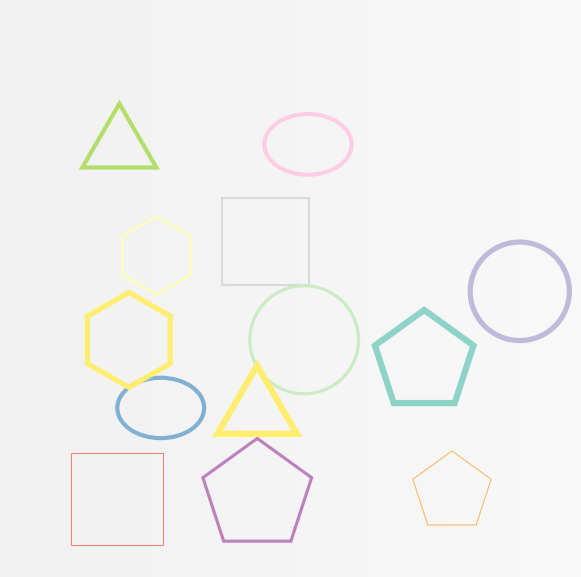[{"shape": "pentagon", "thickness": 3, "radius": 0.45, "center": [0.73, 0.373]}, {"shape": "hexagon", "thickness": 1, "radius": 0.34, "center": [0.269, 0.557]}, {"shape": "circle", "thickness": 2.5, "radius": 0.43, "center": [0.894, 0.495]}, {"shape": "square", "thickness": 0.5, "radius": 0.4, "center": [0.202, 0.135]}, {"shape": "oval", "thickness": 2, "radius": 0.37, "center": [0.277, 0.293]}, {"shape": "pentagon", "thickness": 0.5, "radius": 0.35, "center": [0.778, 0.147]}, {"shape": "triangle", "thickness": 2, "radius": 0.37, "center": [0.205, 0.746]}, {"shape": "oval", "thickness": 2, "radius": 0.38, "center": [0.53, 0.749]}, {"shape": "square", "thickness": 1, "radius": 0.38, "center": [0.457, 0.581]}, {"shape": "pentagon", "thickness": 1.5, "radius": 0.49, "center": [0.443, 0.142]}, {"shape": "circle", "thickness": 1.5, "radius": 0.47, "center": [0.523, 0.411]}, {"shape": "triangle", "thickness": 3, "radius": 0.39, "center": [0.442, 0.287]}, {"shape": "hexagon", "thickness": 2.5, "radius": 0.41, "center": [0.222, 0.411]}]